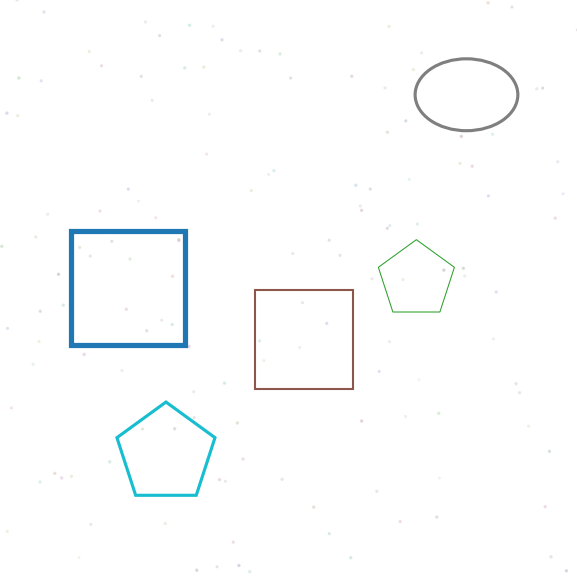[{"shape": "square", "thickness": 2.5, "radius": 0.49, "center": [0.221, 0.501]}, {"shape": "pentagon", "thickness": 0.5, "radius": 0.35, "center": [0.721, 0.515]}, {"shape": "square", "thickness": 1, "radius": 0.42, "center": [0.527, 0.411]}, {"shape": "oval", "thickness": 1.5, "radius": 0.44, "center": [0.808, 0.835]}, {"shape": "pentagon", "thickness": 1.5, "radius": 0.45, "center": [0.287, 0.214]}]